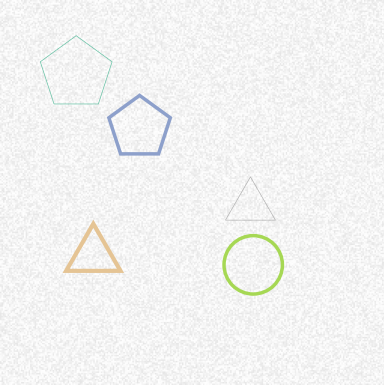[{"shape": "pentagon", "thickness": 0.5, "radius": 0.49, "center": [0.198, 0.809]}, {"shape": "pentagon", "thickness": 2.5, "radius": 0.42, "center": [0.363, 0.668]}, {"shape": "circle", "thickness": 2.5, "radius": 0.38, "center": [0.658, 0.312]}, {"shape": "triangle", "thickness": 3, "radius": 0.41, "center": [0.242, 0.337]}, {"shape": "triangle", "thickness": 0.5, "radius": 0.37, "center": [0.651, 0.466]}]